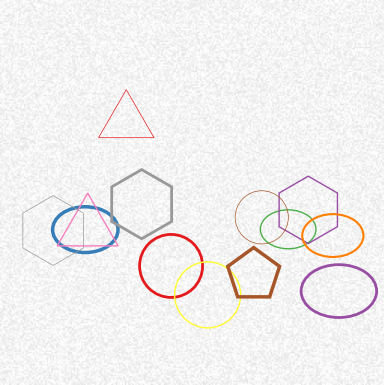[{"shape": "circle", "thickness": 2, "radius": 0.41, "center": [0.444, 0.309]}, {"shape": "triangle", "thickness": 0.5, "radius": 0.42, "center": [0.328, 0.684]}, {"shape": "oval", "thickness": 2.5, "radius": 0.42, "center": [0.222, 0.404]}, {"shape": "oval", "thickness": 1, "radius": 0.36, "center": [0.748, 0.404]}, {"shape": "oval", "thickness": 2, "radius": 0.49, "center": [0.88, 0.244]}, {"shape": "hexagon", "thickness": 1, "radius": 0.44, "center": [0.801, 0.455]}, {"shape": "oval", "thickness": 1.5, "radius": 0.4, "center": [0.865, 0.388]}, {"shape": "circle", "thickness": 1, "radius": 0.43, "center": [0.539, 0.234]}, {"shape": "pentagon", "thickness": 2.5, "radius": 0.35, "center": [0.659, 0.286]}, {"shape": "circle", "thickness": 0.5, "radius": 0.35, "center": [0.68, 0.435]}, {"shape": "triangle", "thickness": 1, "radius": 0.46, "center": [0.228, 0.407]}, {"shape": "hexagon", "thickness": 2, "radius": 0.45, "center": [0.368, 0.47]}, {"shape": "hexagon", "thickness": 0.5, "radius": 0.45, "center": [0.138, 0.401]}]